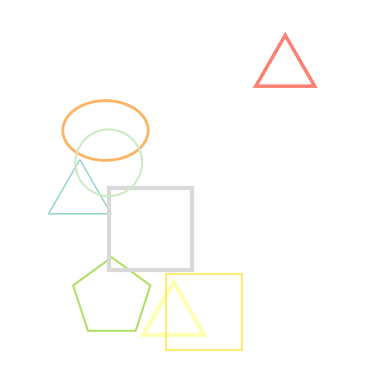[{"shape": "triangle", "thickness": 1, "radius": 0.47, "center": [0.207, 0.492]}, {"shape": "triangle", "thickness": 3, "radius": 0.46, "center": [0.451, 0.176]}, {"shape": "triangle", "thickness": 2.5, "radius": 0.44, "center": [0.741, 0.82]}, {"shape": "oval", "thickness": 2, "radius": 0.55, "center": [0.274, 0.661]}, {"shape": "pentagon", "thickness": 1.5, "radius": 0.53, "center": [0.29, 0.226]}, {"shape": "square", "thickness": 3, "radius": 0.54, "center": [0.391, 0.405]}, {"shape": "circle", "thickness": 1.5, "radius": 0.43, "center": [0.282, 0.577]}, {"shape": "square", "thickness": 1.5, "radius": 0.49, "center": [0.53, 0.189]}]